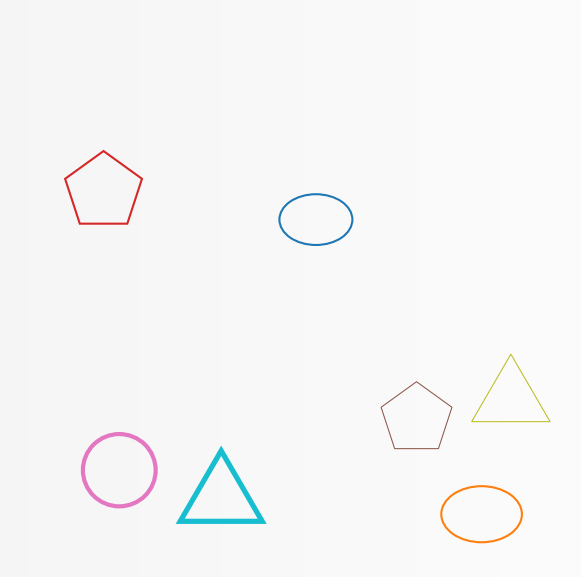[{"shape": "oval", "thickness": 1, "radius": 0.31, "center": [0.544, 0.619]}, {"shape": "oval", "thickness": 1, "radius": 0.35, "center": [0.829, 0.109]}, {"shape": "pentagon", "thickness": 1, "radius": 0.35, "center": [0.178, 0.668]}, {"shape": "pentagon", "thickness": 0.5, "radius": 0.32, "center": [0.717, 0.274]}, {"shape": "circle", "thickness": 2, "radius": 0.31, "center": [0.205, 0.185]}, {"shape": "triangle", "thickness": 0.5, "radius": 0.39, "center": [0.879, 0.308]}, {"shape": "triangle", "thickness": 2.5, "radius": 0.41, "center": [0.381, 0.137]}]